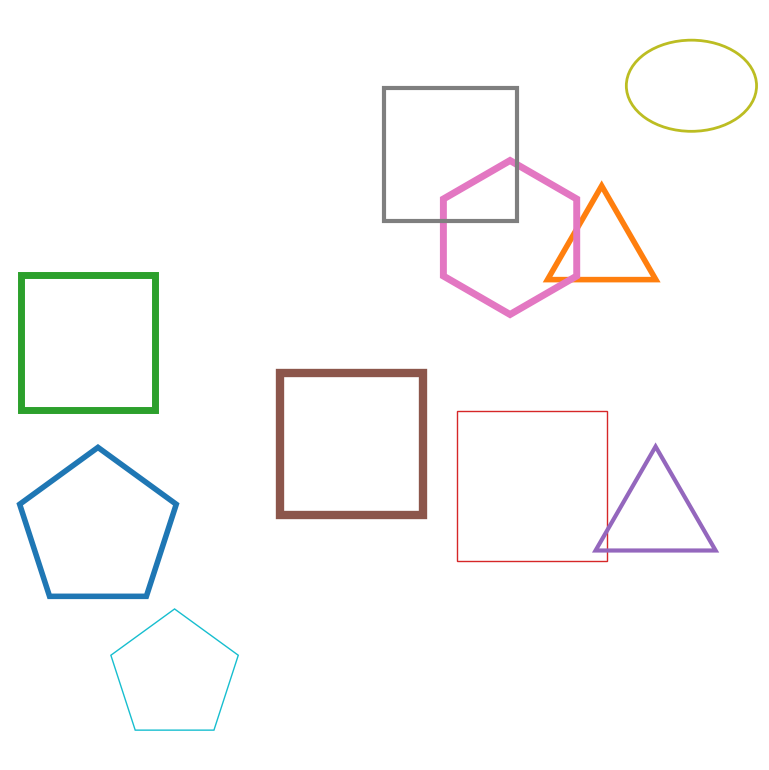[{"shape": "pentagon", "thickness": 2, "radius": 0.53, "center": [0.127, 0.312]}, {"shape": "triangle", "thickness": 2, "radius": 0.41, "center": [0.781, 0.677]}, {"shape": "square", "thickness": 2.5, "radius": 0.44, "center": [0.114, 0.555]}, {"shape": "square", "thickness": 0.5, "radius": 0.49, "center": [0.691, 0.369]}, {"shape": "triangle", "thickness": 1.5, "radius": 0.45, "center": [0.851, 0.33]}, {"shape": "square", "thickness": 3, "radius": 0.46, "center": [0.457, 0.424]}, {"shape": "hexagon", "thickness": 2.5, "radius": 0.5, "center": [0.662, 0.692]}, {"shape": "square", "thickness": 1.5, "radius": 0.43, "center": [0.585, 0.8]}, {"shape": "oval", "thickness": 1, "radius": 0.42, "center": [0.898, 0.889]}, {"shape": "pentagon", "thickness": 0.5, "radius": 0.43, "center": [0.227, 0.122]}]